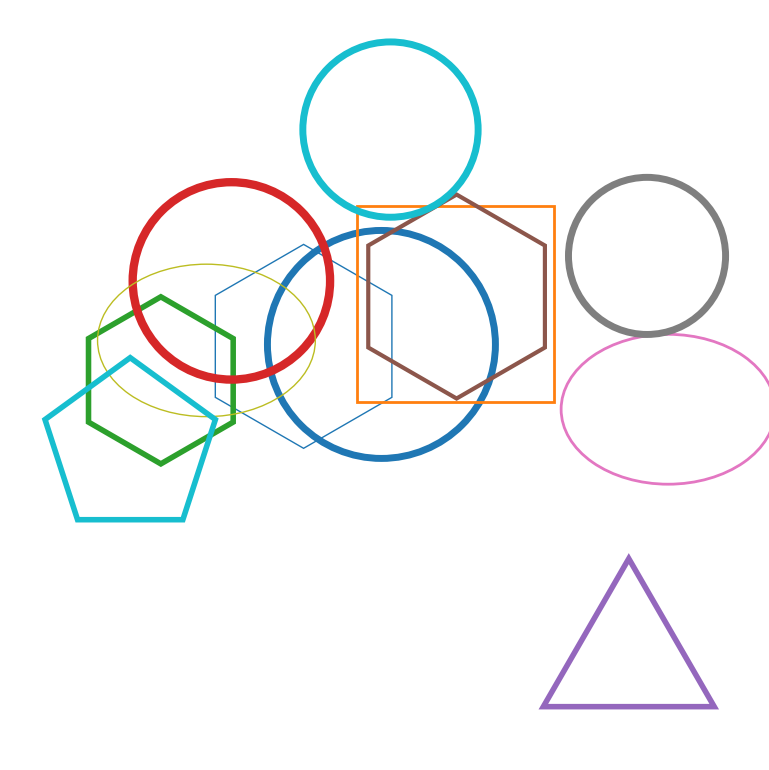[{"shape": "circle", "thickness": 2.5, "radius": 0.74, "center": [0.495, 0.553]}, {"shape": "hexagon", "thickness": 0.5, "radius": 0.66, "center": [0.394, 0.55]}, {"shape": "square", "thickness": 1, "radius": 0.64, "center": [0.592, 0.605]}, {"shape": "hexagon", "thickness": 2, "radius": 0.54, "center": [0.209, 0.506]}, {"shape": "circle", "thickness": 3, "radius": 0.64, "center": [0.3, 0.635]}, {"shape": "triangle", "thickness": 2, "radius": 0.64, "center": [0.817, 0.146]}, {"shape": "hexagon", "thickness": 1.5, "radius": 0.66, "center": [0.593, 0.615]}, {"shape": "oval", "thickness": 1, "radius": 0.7, "center": [0.868, 0.468]}, {"shape": "circle", "thickness": 2.5, "radius": 0.51, "center": [0.84, 0.668]}, {"shape": "oval", "thickness": 0.5, "radius": 0.71, "center": [0.268, 0.558]}, {"shape": "circle", "thickness": 2.5, "radius": 0.57, "center": [0.507, 0.832]}, {"shape": "pentagon", "thickness": 2, "radius": 0.58, "center": [0.169, 0.419]}]